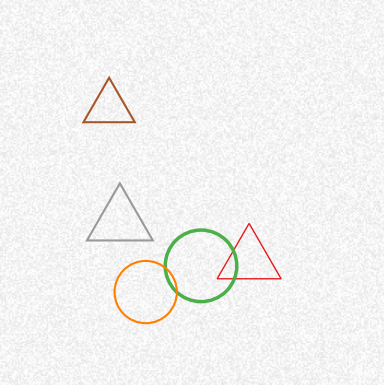[{"shape": "triangle", "thickness": 1, "radius": 0.48, "center": [0.647, 0.324]}, {"shape": "circle", "thickness": 2.5, "radius": 0.46, "center": [0.522, 0.309]}, {"shape": "circle", "thickness": 1.5, "radius": 0.4, "center": [0.379, 0.241]}, {"shape": "triangle", "thickness": 1.5, "radius": 0.38, "center": [0.283, 0.721]}, {"shape": "triangle", "thickness": 1.5, "radius": 0.49, "center": [0.311, 0.425]}]